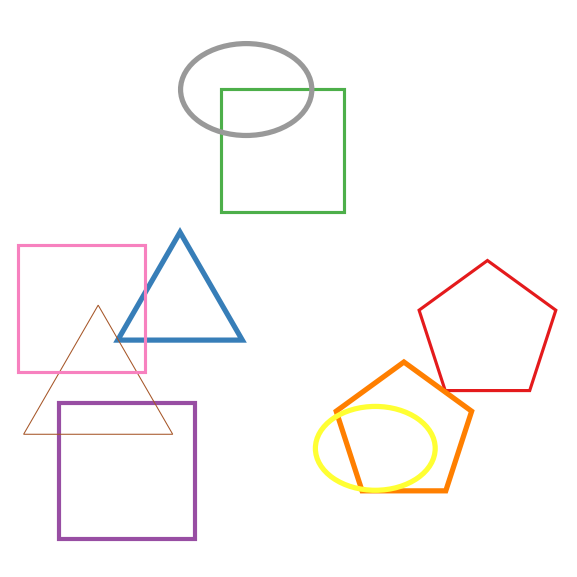[{"shape": "pentagon", "thickness": 1.5, "radius": 0.62, "center": [0.844, 0.424]}, {"shape": "triangle", "thickness": 2.5, "radius": 0.62, "center": [0.312, 0.472]}, {"shape": "square", "thickness": 1.5, "radius": 0.53, "center": [0.489, 0.738]}, {"shape": "square", "thickness": 2, "radius": 0.59, "center": [0.22, 0.183]}, {"shape": "pentagon", "thickness": 2.5, "radius": 0.62, "center": [0.699, 0.249]}, {"shape": "oval", "thickness": 2.5, "radius": 0.52, "center": [0.65, 0.223]}, {"shape": "triangle", "thickness": 0.5, "radius": 0.75, "center": [0.17, 0.322]}, {"shape": "square", "thickness": 1.5, "radius": 0.55, "center": [0.141, 0.465]}, {"shape": "oval", "thickness": 2.5, "radius": 0.57, "center": [0.426, 0.844]}]